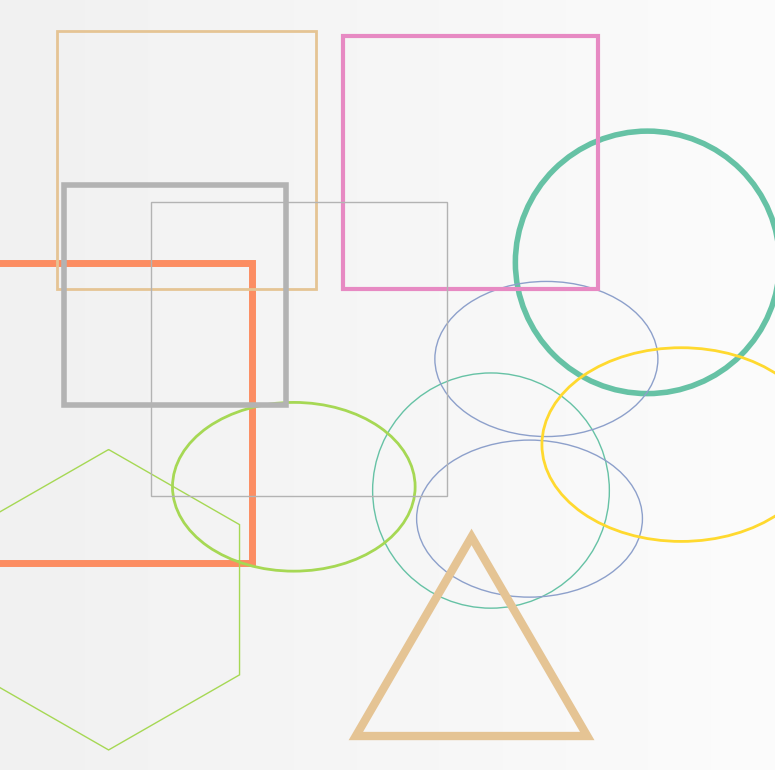[{"shape": "circle", "thickness": 2, "radius": 0.85, "center": [0.835, 0.659]}, {"shape": "circle", "thickness": 0.5, "radius": 0.76, "center": [0.634, 0.363]}, {"shape": "square", "thickness": 2.5, "radius": 0.97, "center": [0.13, 0.464]}, {"shape": "oval", "thickness": 0.5, "radius": 0.72, "center": [0.705, 0.534]}, {"shape": "oval", "thickness": 0.5, "radius": 0.73, "center": [0.683, 0.326]}, {"shape": "square", "thickness": 1.5, "radius": 0.82, "center": [0.607, 0.789]}, {"shape": "oval", "thickness": 1, "radius": 0.78, "center": [0.379, 0.368]}, {"shape": "hexagon", "thickness": 0.5, "radius": 0.98, "center": [0.14, 0.221]}, {"shape": "oval", "thickness": 1, "radius": 0.9, "center": [0.879, 0.423]}, {"shape": "triangle", "thickness": 3, "radius": 0.86, "center": [0.608, 0.13]}, {"shape": "square", "thickness": 1, "radius": 0.84, "center": [0.24, 0.792]}, {"shape": "square", "thickness": 0.5, "radius": 0.96, "center": [0.386, 0.547]}, {"shape": "square", "thickness": 2, "radius": 0.72, "center": [0.226, 0.617]}]